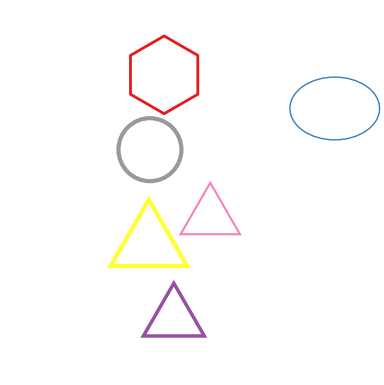[{"shape": "hexagon", "thickness": 2, "radius": 0.5, "center": [0.426, 0.806]}, {"shape": "oval", "thickness": 1, "radius": 0.58, "center": [0.87, 0.718]}, {"shape": "triangle", "thickness": 2.5, "radius": 0.46, "center": [0.452, 0.173]}, {"shape": "triangle", "thickness": 3, "radius": 0.57, "center": [0.387, 0.366]}, {"shape": "triangle", "thickness": 1.5, "radius": 0.45, "center": [0.546, 0.436]}, {"shape": "circle", "thickness": 3, "radius": 0.41, "center": [0.389, 0.611]}]